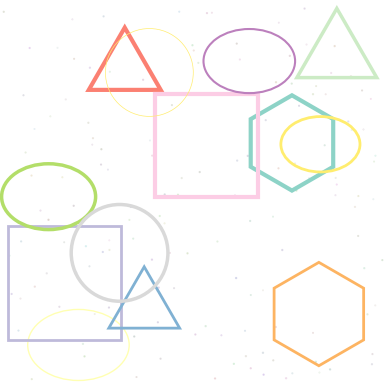[{"shape": "hexagon", "thickness": 3, "radius": 0.62, "center": [0.758, 0.629]}, {"shape": "oval", "thickness": 1, "radius": 0.66, "center": [0.204, 0.104]}, {"shape": "square", "thickness": 2, "radius": 0.74, "center": [0.167, 0.265]}, {"shape": "triangle", "thickness": 3, "radius": 0.54, "center": [0.324, 0.82]}, {"shape": "triangle", "thickness": 2, "radius": 0.53, "center": [0.375, 0.201]}, {"shape": "hexagon", "thickness": 2, "radius": 0.67, "center": [0.828, 0.184]}, {"shape": "oval", "thickness": 2.5, "radius": 0.61, "center": [0.126, 0.489]}, {"shape": "square", "thickness": 3, "radius": 0.67, "center": [0.537, 0.622]}, {"shape": "circle", "thickness": 2.5, "radius": 0.63, "center": [0.311, 0.343]}, {"shape": "oval", "thickness": 1.5, "radius": 0.59, "center": [0.648, 0.841]}, {"shape": "triangle", "thickness": 2.5, "radius": 0.6, "center": [0.875, 0.858]}, {"shape": "circle", "thickness": 0.5, "radius": 0.57, "center": [0.388, 0.812]}, {"shape": "oval", "thickness": 2, "radius": 0.51, "center": [0.832, 0.625]}]